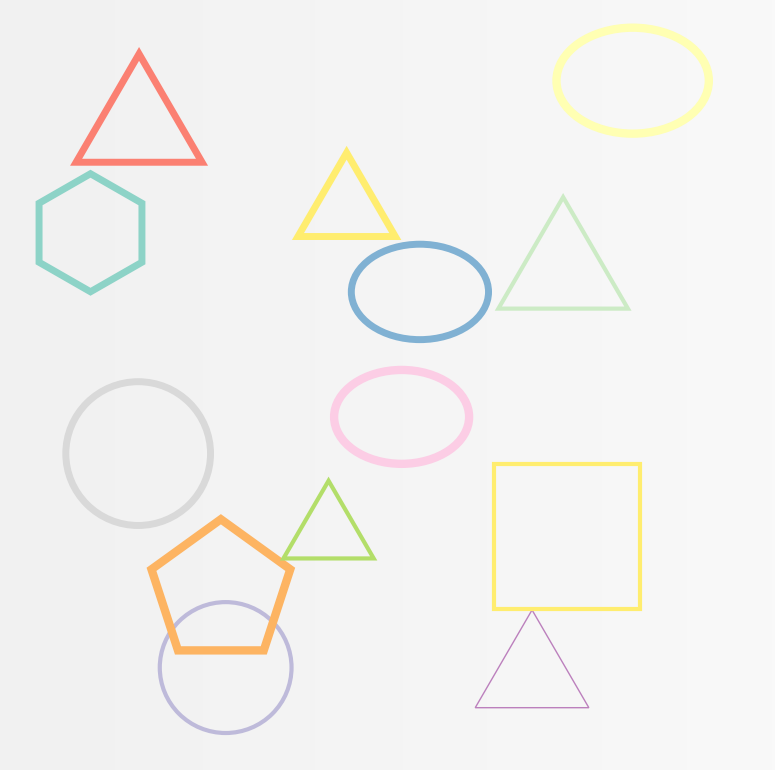[{"shape": "hexagon", "thickness": 2.5, "radius": 0.38, "center": [0.117, 0.698]}, {"shape": "oval", "thickness": 3, "radius": 0.49, "center": [0.816, 0.895]}, {"shape": "circle", "thickness": 1.5, "radius": 0.43, "center": [0.291, 0.133]}, {"shape": "triangle", "thickness": 2.5, "radius": 0.47, "center": [0.179, 0.836]}, {"shape": "oval", "thickness": 2.5, "radius": 0.44, "center": [0.542, 0.621]}, {"shape": "pentagon", "thickness": 3, "radius": 0.47, "center": [0.285, 0.232]}, {"shape": "triangle", "thickness": 1.5, "radius": 0.34, "center": [0.424, 0.308]}, {"shape": "oval", "thickness": 3, "radius": 0.44, "center": [0.518, 0.459]}, {"shape": "circle", "thickness": 2.5, "radius": 0.47, "center": [0.178, 0.411]}, {"shape": "triangle", "thickness": 0.5, "radius": 0.42, "center": [0.687, 0.123]}, {"shape": "triangle", "thickness": 1.5, "radius": 0.48, "center": [0.727, 0.647]}, {"shape": "square", "thickness": 1.5, "radius": 0.47, "center": [0.732, 0.303]}, {"shape": "triangle", "thickness": 2.5, "radius": 0.36, "center": [0.447, 0.729]}]